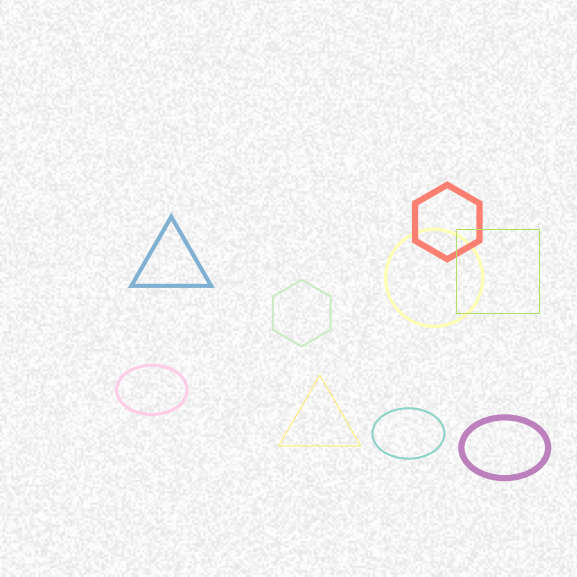[{"shape": "oval", "thickness": 1, "radius": 0.31, "center": [0.707, 0.249]}, {"shape": "circle", "thickness": 1.5, "radius": 0.42, "center": [0.752, 0.518]}, {"shape": "hexagon", "thickness": 3, "radius": 0.32, "center": [0.775, 0.615]}, {"shape": "triangle", "thickness": 2, "radius": 0.4, "center": [0.297, 0.544]}, {"shape": "square", "thickness": 0.5, "radius": 0.36, "center": [0.861, 0.53]}, {"shape": "oval", "thickness": 1.5, "radius": 0.3, "center": [0.263, 0.324]}, {"shape": "oval", "thickness": 3, "radius": 0.38, "center": [0.874, 0.224]}, {"shape": "hexagon", "thickness": 1, "radius": 0.29, "center": [0.522, 0.457]}, {"shape": "triangle", "thickness": 0.5, "radius": 0.41, "center": [0.554, 0.268]}]